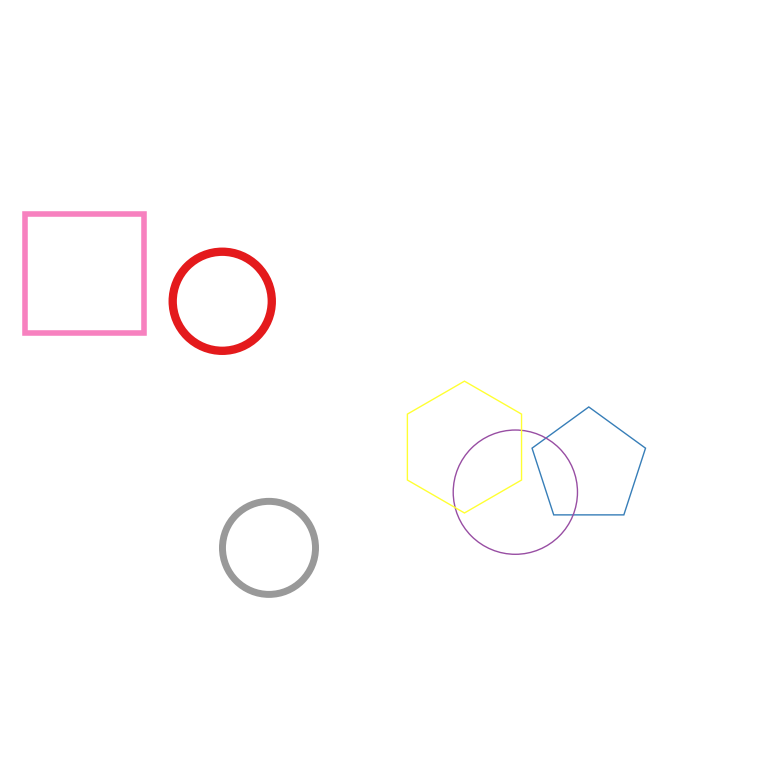[{"shape": "circle", "thickness": 3, "radius": 0.32, "center": [0.289, 0.609]}, {"shape": "pentagon", "thickness": 0.5, "radius": 0.39, "center": [0.765, 0.394]}, {"shape": "circle", "thickness": 0.5, "radius": 0.4, "center": [0.669, 0.361]}, {"shape": "hexagon", "thickness": 0.5, "radius": 0.43, "center": [0.603, 0.419]}, {"shape": "square", "thickness": 2, "radius": 0.39, "center": [0.109, 0.645]}, {"shape": "circle", "thickness": 2.5, "radius": 0.3, "center": [0.349, 0.288]}]